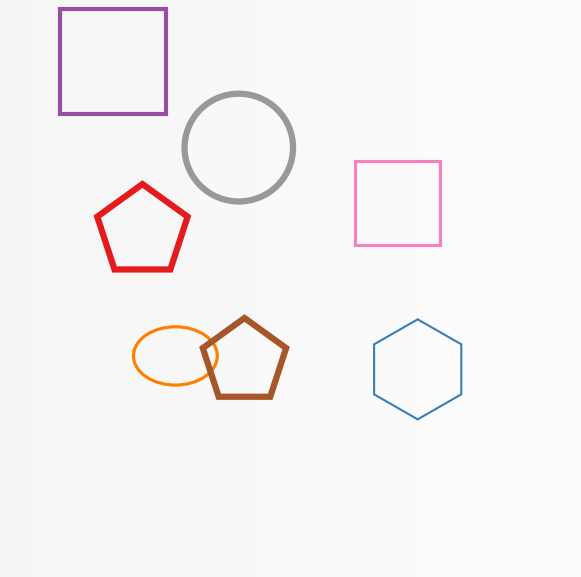[{"shape": "pentagon", "thickness": 3, "radius": 0.41, "center": [0.245, 0.599]}, {"shape": "hexagon", "thickness": 1, "radius": 0.43, "center": [0.719, 0.36]}, {"shape": "square", "thickness": 2, "radius": 0.46, "center": [0.195, 0.893]}, {"shape": "oval", "thickness": 1.5, "radius": 0.36, "center": [0.302, 0.383]}, {"shape": "pentagon", "thickness": 3, "radius": 0.38, "center": [0.421, 0.373]}, {"shape": "square", "thickness": 1.5, "radius": 0.37, "center": [0.684, 0.647]}, {"shape": "circle", "thickness": 3, "radius": 0.47, "center": [0.411, 0.744]}]